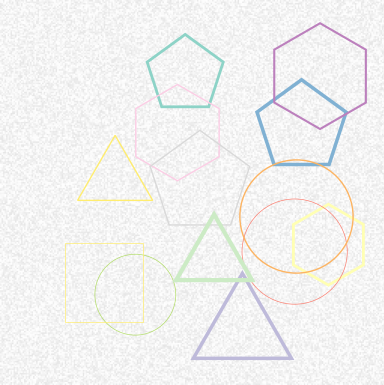[{"shape": "pentagon", "thickness": 2, "radius": 0.52, "center": [0.481, 0.807]}, {"shape": "hexagon", "thickness": 2, "radius": 0.52, "center": [0.853, 0.364]}, {"shape": "triangle", "thickness": 2.5, "radius": 0.74, "center": [0.63, 0.143]}, {"shape": "circle", "thickness": 0.5, "radius": 0.68, "center": [0.765, 0.346]}, {"shape": "pentagon", "thickness": 2.5, "radius": 0.61, "center": [0.783, 0.671]}, {"shape": "circle", "thickness": 1, "radius": 0.74, "center": [0.77, 0.438]}, {"shape": "circle", "thickness": 0.5, "radius": 0.53, "center": [0.351, 0.235]}, {"shape": "hexagon", "thickness": 1, "radius": 0.63, "center": [0.461, 0.655]}, {"shape": "pentagon", "thickness": 1, "radius": 0.68, "center": [0.519, 0.526]}, {"shape": "hexagon", "thickness": 1.5, "radius": 0.69, "center": [0.831, 0.802]}, {"shape": "triangle", "thickness": 3, "radius": 0.57, "center": [0.556, 0.329]}, {"shape": "square", "thickness": 0.5, "radius": 0.51, "center": [0.27, 0.266]}, {"shape": "triangle", "thickness": 1, "radius": 0.56, "center": [0.299, 0.536]}]